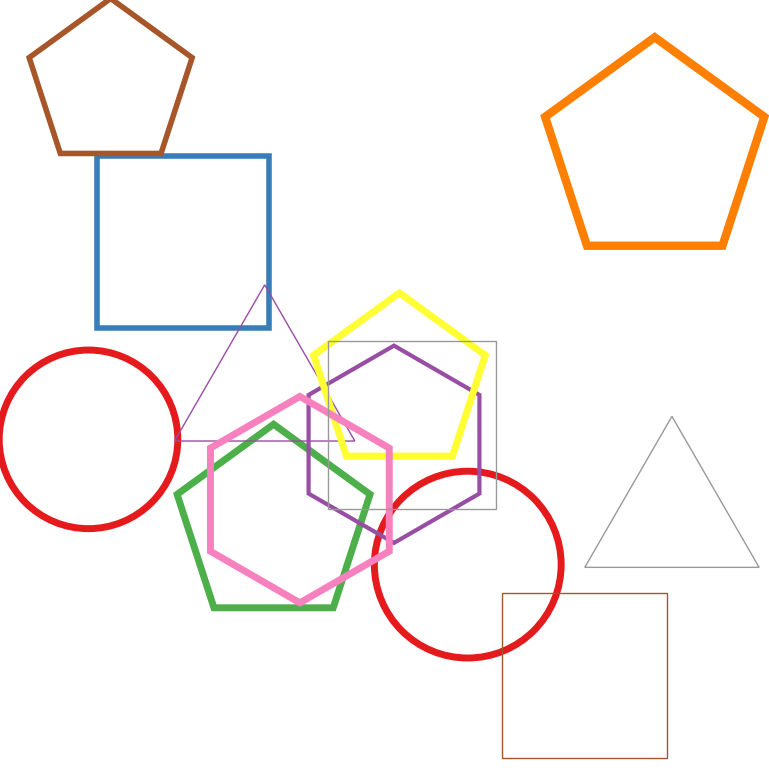[{"shape": "circle", "thickness": 2.5, "radius": 0.61, "center": [0.607, 0.267]}, {"shape": "circle", "thickness": 2.5, "radius": 0.58, "center": [0.115, 0.429]}, {"shape": "square", "thickness": 2, "radius": 0.56, "center": [0.237, 0.686]}, {"shape": "pentagon", "thickness": 2.5, "radius": 0.66, "center": [0.355, 0.317]}, {"shape": "hexagon", "thickness": 1.5, "radius": 0.64, "center": [0.512, 0.423]}, {"shape": "triangle", "thickness": 0.5, "radius": 0.68, "center": [0.344, 0.495]}, {"shape": "pentagon", "thickness": 3, "radius": 0.75, "center": [0.85, 0.802]}, {"shape": "pentagon", "thickness": 2.5, "radius": 0.59, "center": [0.519, 0.502]}, {"shape": "square", "thickness": 0.5, "radius": 0.53, "center": [0.759, 0.123]}, {"shape": "pentagon", "thickness": 2, "radius": 0.56, "center": [0.144, 0.891]}, {"shape": "hexagon", "thickness": 2.5, "radius": 0.67, "center": [0.389, 0.351]}, {"shape": "square", "thickness": 0.5, "radius": 0.55, "center": [0.535, 0.448]}, {"shape": "triangle", "thickness": 0.5, "radius": 0.65, "center": [0.873, 0.329]}]